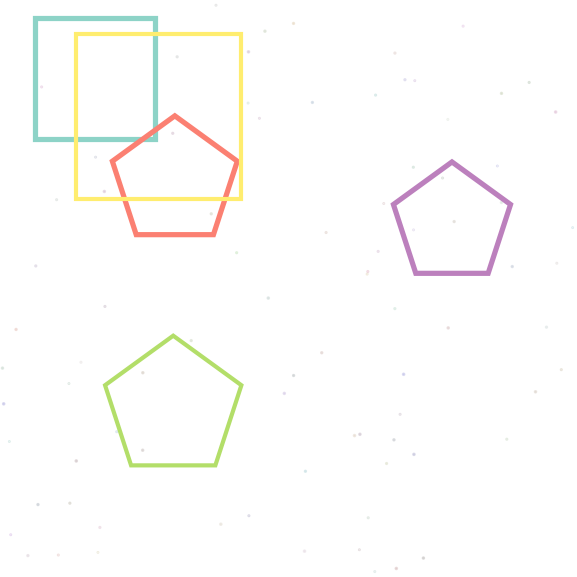[{"shape": "square", "thickness": 2.5, "radius": 0.52, "center": [0.165, 0.863]}, {"shape": "pentagon", "thickness": 2.5, "radius": 0.57, "center": [0.303, 0.685]}, {"shape": "pentagon", "thickness": 2, "radius": 0.62, "center": [0.3, 0.294]}, {"shape": "pentagon", "thickness": 2.5, "radius": 0.53, "center": [0.783, 0.612]}, {"shape": "square", "thickness": 2, "radius": 0.71, "center": [0.275, 0.798]}]